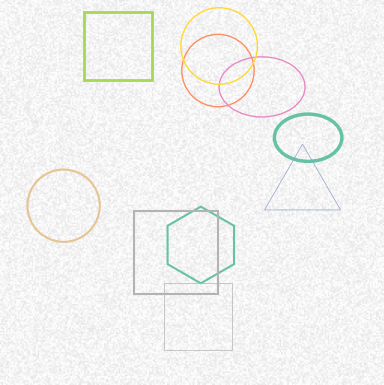[{"shape": "oval", "thickness": 2.5, "radius": 0.44, "center": [0.8, 0.642]}, {"shape": "hexagon", "thickness": 1.5, "radius": 0.5, "center": [0.522, 0.364]}, {"shape": "circle", "thickness": 1, "radius": 0.47, "center": [0.566, 0.817]}, {"shape": "triangle", "thickness": 0.5, "radius": 0.57, "center": [0.786, 0.512]}, {"shape": "oval", "thickness": 1, "radius": 0.56, "center": [0.681, 0.774]}, {"shape": "square", "thickness": 2, "radius": 0.44, "center": [0.306, 0.881]}, {"shape": "circle", "thickness": 1, "radius": 0.5, "center": [0.569, 0.88]}, {"shape": "circle", "thickness": 1.5, "radius": 0.47, "center": [0.165, 0.466]}, {"shape": "square", "thickness": 1.5, "radius": 0.54, "center": [0.457, 0.345]}, {"shape": "square", "thickness": 0.5, "radius": 0.44, "center": [0.515, 0.178]}]